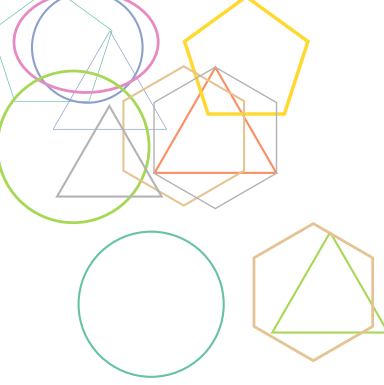[{"shape": "circle", "thickness": 1.5, "radius": 0.94, "center": [0.393, 0.21]}, {"shape": "pentagon", "thickness": 0.5, "radius": 0.82, "center": [0.135, 0.87]}, {"shape": "triangle", "thickness": 1.5, "radius": 0.91, "center": [0.56, 0.642]}, {"shape": "circle", "thickness": 1.5, "radius": 0.72, "center": [0.227, 0.877]}, {"shape": "triangle", "thickness": 0.5, "radius": 0.85, "center": [0.285, 0.749]}, {"shape": "oval", "thickness": 2, "radius": 0.94, "center": [0.224, 0.891]}, {"shape": "triangle", "thickness": 1.5, "radius": 0.87, "center": [0.858, 0.223]}, {"shape": "circle", "thickness": 2, "radius": 0.98, "center": [0.19, 0.619]}, {"shape": "pentagon", "thickness": 2.5, "radius": 0.84, "center": [0.64, 0.84]}, {"shape": "hexagon", "thickness": 1.5, "radius": 0.9, "center": [0.477, 0.647]}, {"shape": "hexagon", "thickness": 2, "radius": 0.89, "center": [0.814, 0.241]}, {"shape": "triangle", "thickness": 1.5, "radius": 0.78, "center": [0.284, 0.568]}, {"shape": "hexagon", "thickness": 1, "radius": 0.92, "center": [0.559, 0.642]}]